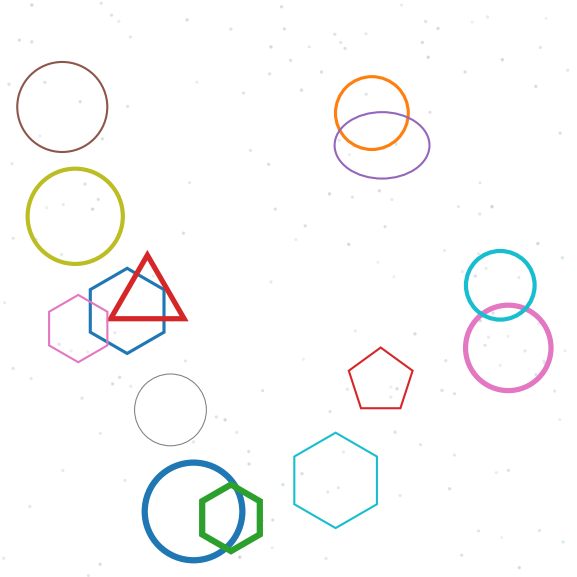[{"shape": "hexagon", "thickness": 1.5, "radius": 0.37, "center": [0.22, 0.461]}, {"shape": "circle", "thickness": 3, "radius": 0.42, "center": [0.335, 0.114]}, {"shape": "circle", "thickness": 1.5, "radius": 0.32, "center": [0.644, 0.803]}, {"shape": "hexagon", "thickness": 3, "radius": 0.29, "center": [0.4, 0.102]}, {"shape": "triangle", "thickness": 2.5, "radius": 0.37, "center": [0.255, 0.484]}, {"shape": "pentagon", "thickness": 1, "radius": 0.29, "center": [0.659, 0.339]}, {"shape": "oval", "thickness": 1, "radius": 0.41, "center": [0.662, 0.747]}, {"shape": "circle", "thickness": 1, "radius": 0.39, "center": [0.108, 0.814]}, {"shape": "circle", "thickness": 2.5, "radius": 0.37, "center": [0.88, 0.397]}, {"shape": "hexagon", "thickness": 1, "radius": 0.29, "center": [0.135, 0.43]}, {"shape": "circle", "thickness": 0.5, "radius": 0.31, "center": [0.295, 0.289]}, {"shape": "circle", "thickness": 2, "radius": 0.41, "center": [0.13, 0.625]}, {"shape": "circle", "thickness": 2, "radius": 0.3, "center": [0.866, 0.505]}, {"shape": "hexagon", "thickness": 1, "radius": 0.41, "center": [0.581, 0.167]}]